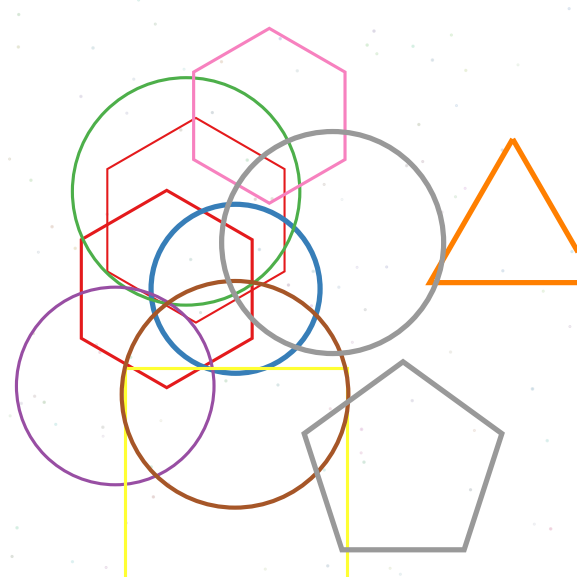[{"shape": "hexagon", "thickness": 1, "radius": 0.89, "center": [0.339, 0.618]}, {"shape": "hexagon", "thickness": 1.5, "radius": 0.85, "center": [0.289, 0.499]}, {"shape": "circle", "thickness": 2.5, "radius": 0.73, "center": [0.408, 0.499]}, {"shape": "circle", "thickness": 1.5, "radius": 0.98, "center": [0.322, 0.668]}, {"shape": "circle", "thickness": 1.5, "radius": 0.86, "center": [0.2, 0.331]}, {"shape": "triangle", "thickness": 2.5, "radius": 0.83, "center": [0.888, 0.593]}, {"shape": "square", "thickness": 1.5, "radius": 0.96, "center": [0.409, 0.169]}, {"shape": "circle", "thickness": 2, "radius": 0.98, "center": [0.407, 0.316]}, {"shape": "hexagon", "thickness": 1.5, "radius": 0.76, "center": [0.466, 0.799]}, {"shape": "circle", "thickness": 2.5, "radius": 0.96, "center": [0.576, 0.579]}, {"shape": "pentagon", "thickness": 2.5, "radius": 0.9, "center": [0.698, 0.193]}]